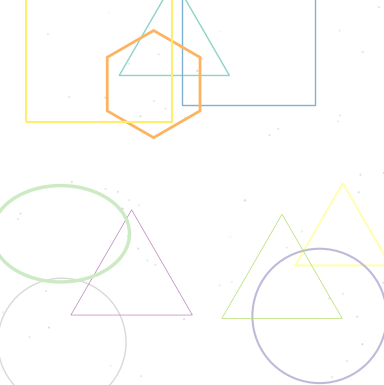[{"shape": "triangle", "thickness": 1, "radius": 0.83, "center": [0.453, 0.887]}, {"shape": "triangle", "thickness": 1.5, "radius": 0.71, "center": [0.89, 0.382]}, {"shape": "circle", "thickness": 1.5, "radius": 0.87, "center": [0.83, 0.179]}, {"shape": "square", "thickness": 1, "radius": 0.86, "center": [0.645, 0.899]}, {"shape": "hexagon", "thickness": 2, "radius": 0.7, "center": [0.399, 0.782]}, {"shape": "triangle", "thickness": 0.5, "radius": 0.9, "center": [0.733, 0.263]}, {"shape": "circle", "thickness": 1, "radius": 0.83, "center": [0.161, 0.111]}, {"shape": "triangle", "thickness": 0.5, "radius": 0.91, "center": [0.342, 0.273]}, {"shape": "oval", "thickness": 2.5, "radius": 0.89, "center": [0.158, 0.393]}, {"shape": "square", "thickness": 1.5, "radius": 0.94, "center": [0.257, 0.873]}]